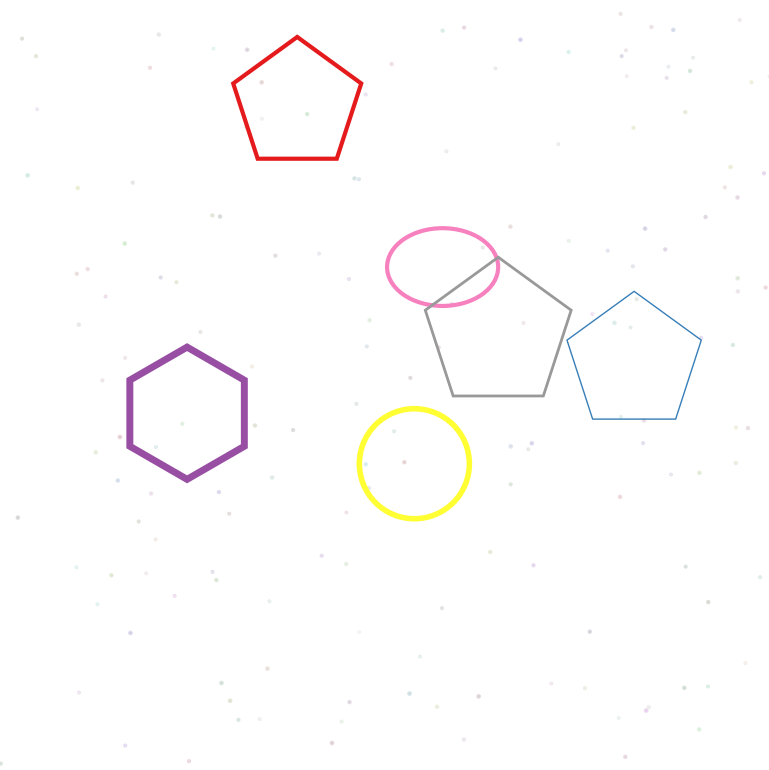[{"shape": "pentagon", "thickness": 1.5, "radius": 0.44, "center": [0.386, 0.865]}, {"shape": "pentagon", "thickness": 0.5, "radius": 0.46, "center": [0.824, 0.53]}, {"shape": "hexagon", "thickness": 2.5, "radius": 0.43, "center": [0.243, 0.463]}, {"shape": "circle", "thickness": 2, "radius": 0.36, "center": [0.538, 0.398]}, {"shape": "oval", "thickness": 1.5, "radius": 0.36, "center": [0.575, 0.653]}, {"shape": "pentagon", "thickness": 1, "radius": 0.5, "center": [0.647, 0.566]}]